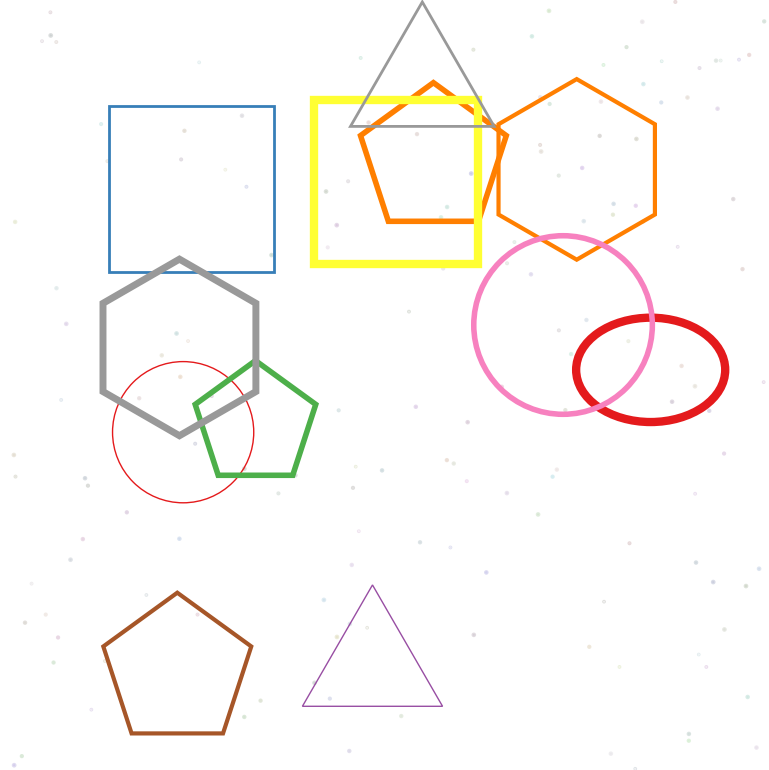[{"shape": "oval", "thickness": 3, "radius": 0.48, "center": [0.845, 0.52]}, {"shape": "circle", "thickness": 0.5, "radius": 0.46, "center": [0.238, 0.439]}, {"shape": "square", "thickness": 1, "radius": 0.54, "center": [0.249, 0.755]}, {"shape": "pentagon", "thickness": 2, "radius": 0.41, "center": [0.332, 0.449]}, {"shape": "triangle", "thickness": 0.5, "radius": 0.53, "center": [0.484, 0.135]}, {"shape": "hexagon", "thickness": 1.5, "radius": 0.59, "center": [0.749, 0.78]}, {"shape": "pentagon", "thickness": 2, "radius": 0.5, "center": [0.563, 0.793]}, {"shape": "square", "thickness": 3, "radius": 0.53, "center": [0.514, 0.764]}, {"shape": "pentagon", "thickness": 1.5, "radius": 0.51, "center": [0.23, 0.129]}, {"shape": "circle", "thickness": 2, "radius": 0.58, "center": [0.731, 0.578]}, {"shape": "triangle", "thickness": 1, "radius": 0.54, "center": [0.548, 0.89]}, {"shape": "hexagon", "thickness": 2.5, "radius": 0.57, "center": [0.233, 0.549]}]